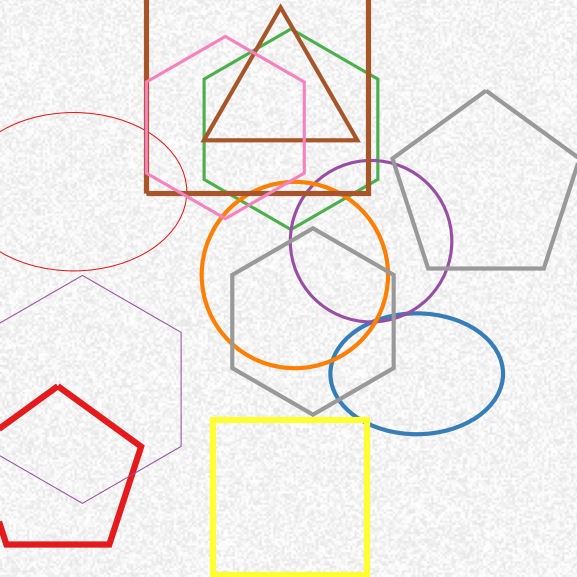[{"shape": "pentagon", "thickness": 3, "radius": 0.76, "center": [0.1, 0.179]}, {"shape": "oval", "thickness": 0.5, "radius": 0.98, "center": [0.128, 0.667]}, {"shape": "oval", "thickness": 2, "radius": 0.75, "center": [0.722, 0.352]}, {"shape": "hexagon", "thickness": 1.5, "radius": 0.87, "center": [0.504, 0.775]}, {"shape": "hexagon", "thickness": 0.5, "radius": 0.99, "center": [0.143, 0.325]}, {"shape": "circle", "thickness": 1.5, "radius": 0.7, "center": [0.643, 0.582]}, {"shape": "circle", "thickness": 2, "radius": 0.81, "center": [0.511, 0.523]}, {"shape": "square", "thickness": 3, "radius": 0.67, "center": [0.502, 0.138]}, {"shape": "triangle", "thickness": 2, "radius": 0.77, "center": [0.486, 0.833]}, {"shape": "square", "thickness": 2.5, "radius": 0.96, "center": [0.444, 0.857]}, {"shape": "hexagon", "thickness": 1.5, "radius": 0.79, "center": [0.39, 0.778]}, {"shape": "hexagon", "thickness": 2, "radius": 0.81, "center": [0.542, 0.442]}, {"shape": "pentagon", "thickness": 2, "radius": 0.85, "center": [0.842, 0.672]}]